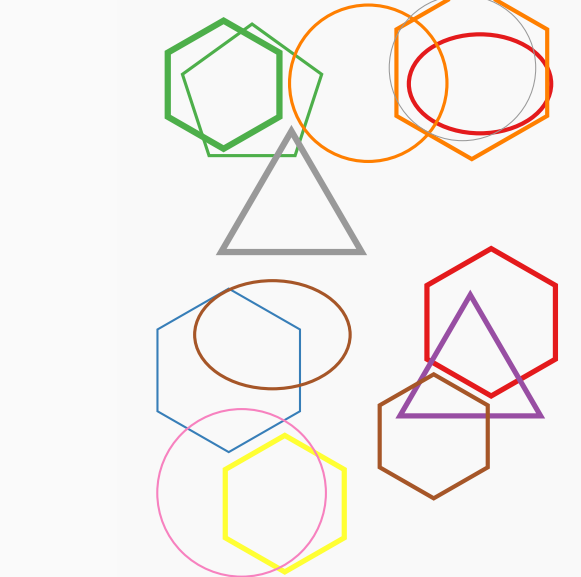[{"shape": "hexagon", "thickness": 2.5, "radius": 0.64, "center": [0.845, 0.441]}, {"shape": "oval", "thickness": 2, "radius": 0.61, "center": [0.826, 0.854]}, {"shape": "hexagon", "thickness": 1, "radius": 0.71, "center": [0.394, 0.358]}, {"shape": "hexagon", "thickness": 3, "radius": 0.55, "center": [0.385, 0.852]}, {"shape": "pentagon", "thickness": 1.5, "radius": 0.63, "center": [0.434, 0.832]}, {"shape": "triangle", "thickness": 2.5, "radius": 0.7, "center": [0.809, 0.349]}, {"shape": "circle", "thickness": 1.5, "radius": 0.68, "center": [0.634, 0.855]}, {"shape": "hexagon", "thickness": 2, "radius": 0.75, "center": [0.812, 0.873]}, {"shape": "hexagon", "thickness": 2.5, "radius": 0.59, "center": [0.49, 0.127]}, {"shape": "oval", "thickness": 1.5, "radius": 0.67, "center": [0.469, 0.42]}, {"shape": "hexagon", "thickness": 2, "radius": 0.54, "center": [0.746, 0.244]}, {"shape": "circle", "thickness": 1, "radius": 0.73, "center": [0.416, 0.146]}, {"shape": "triangle", "thickness": 3, "radius": 0.7, "center": [0.501, 0.633]}, {"shape": "circle", "thickness": 0.5, "radius": 0.63, "center": [0.796, 0.882]}]